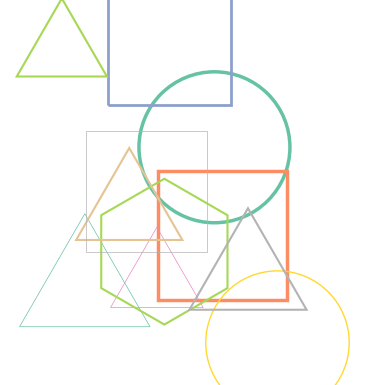[{"shape": "circle", "thickness": 2.5, "radius": 0.98, "center": [0.557, 0.617]}, {"shape": "triangle", "thickness": 0.5, "radius": 0.98, "center": [0.22, 0.249]}, {"shape": "square", "thickness": 2.5, "radius": 0.84, "center": [0.579, 0.389]}, {"shape": "square", "thickness": 2, "radius": 0.8, "center": [0.44, 0.888]}, {"shape": "triangle", "thickness": 0.5, "radius": 0.69, "center": [0.407, 0.271]}, {"shape": "triangle", "thickness": 1.5, "radius": 0.68, "center": [0.161, 0.869]}, {"shape": "hexagon", "thickness": 1.5, "radius": 0.95, "center": [0.427, 0.346]}, {"shape": "circle", "thickness": 1, "radius": 0.93, "center": [0.721, 0.11]}, {"shape": "triangle", "thickness": 1.5, "radius": 0.8, "center": [0.336, 0.456]}, {"shape": "square", "thickness": 0.5, "radius": 0.78, "center": [0.38, 0.502]}, {"shape": "triangle", "thickness": 1.5, "radius": 0.88, "center": [0.644, 0.283]}]